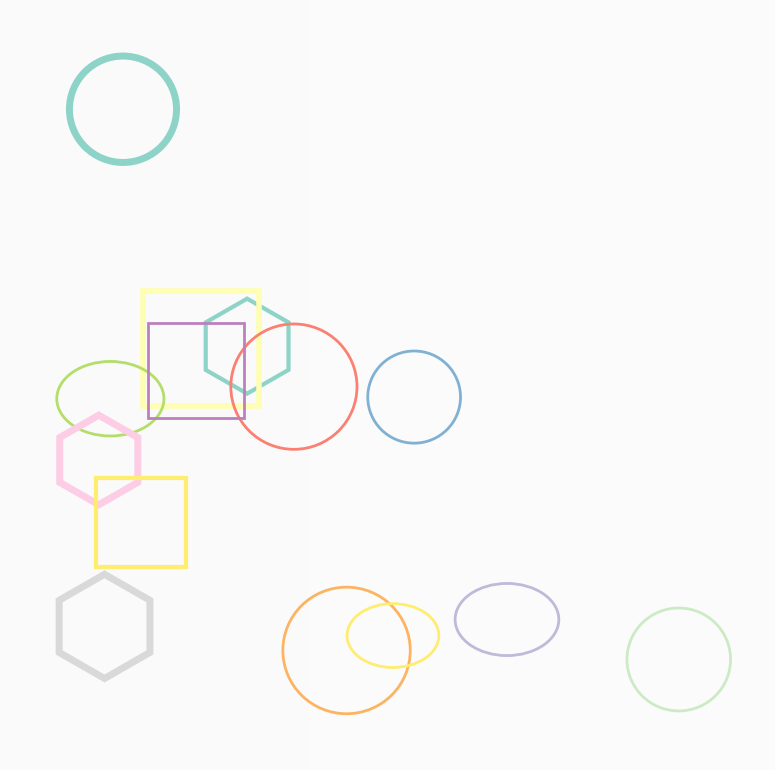[{"shape": "hexagon", "thickness": 1.5, "radius": 0.31, "center": [0.319, 0.55]}, {"shape": "circle", "thickness": 2.5, "radius": 0.35, "center": [0.159, 0.858]}, {"shape": "square", "thickness": 2, "radius": 0.37, "center": [0.259, 0.548]}, {"shape": "oval", "thickness": 1, "radius": 0.33, "center": [0.654, 0.195]}, {"shape": "circle", "thickness": 1, "radius": 0.41, "center": [0.379, 0.498]}, {"shape": "circle", "thickness": 1, "radius": 0.3, "center": [0.534, 0.484]}, {"shape": "circle", "thickness": 1, "radius": 0.41, "center": [0.447, 0.155]}, {"shape": "oval", "thickness": 1, "radius": 0.35, "center": [0.142, 0.482]}, {"shape": "hexagon", "thickness": 2.5, "radius": 0.29, "center": [0.127, 0.403]}, {"shape": "hexagon", "thickness": 2.5, "radius": 0.34, "center": [0.135, 0.187]}, {"shape": "square", "thickness": 1, "radius": 0.31, "center": [0.253, 0.519]}, {"shape": "circle", "thickness": 1, "radius": 0.33, "center": [0.876, 0.144]}, {"shape": "oval", "thickness": 1, "radius": 0.3, "center": [0.507, 0.175]}, {"shape": "square", "thickness": 1.5, "radius": 0.29, "center": [0.182, 0.321]}]